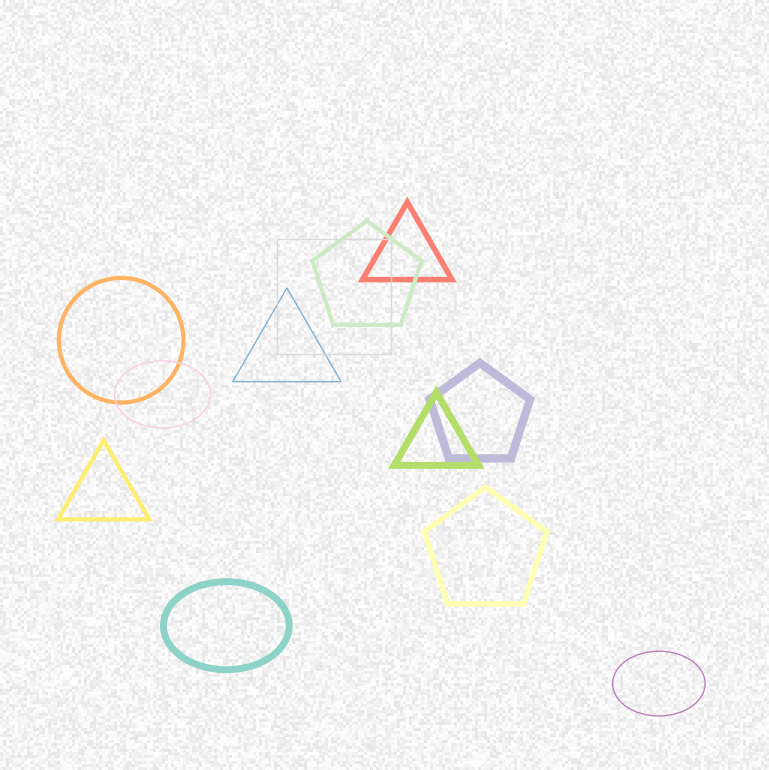[{"shape": "oval", "thickness": 2.5, "radius": 0.41, "center": [0.294, 0.187]}, {"shape": "pentagon", "thickness": 2, "radius": 0.42, "center": [0.631, 0.284]}, {"shape": "pentagon", "thickness": 3, "radius": 0.34, "center": [0.623, 0.46]}, {"shape": "triangle", "thickness": 2, "radius": 0.34, "center": [0.529, 0.67]}, {"shape": "triangle", "thickness": 0.5, "radius": 0.41, "center": [0.373, 0.545]}, {"shape": "circle", "thickness": 1.5, "radius": 0.4, "center": [0.157, 0.558]}, {"shape": "triangle", "thickness": 2.5, "radius": 0.32, "center": [0.567, 0.427]}, {"shape": "oval", "thickness": 0.5, "radius": 0.31, "center": [0.211, 0.488]}, {"shape": "square", "thickness": 0.5, "radius": 0.37, "center": [0.434, 0.615]}, {"shape": "oval", "thickness": 0.5, "radius": 0.3, "center": [0.856, 0.112]}, {"shape": "pentagon", "thickness": 1.5, "radius": 0.37, "center": [0.477, 0.638]}, {"shape": "triangle", "thickness": 1.5, "radius": 0.34, "center": [0.135, 0.36]}]